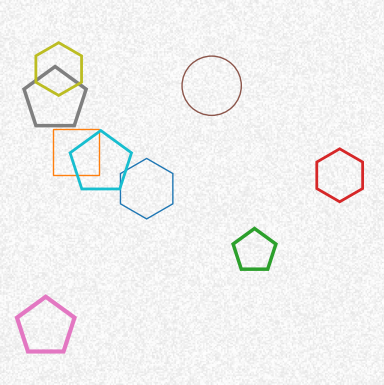[{"shape": "hexagon", "thickness": 1, "radius": 0.39, "center": [0.381, 0.51]}, {"shape": "square", "thickness": 1, "radius": 0.3, "center": [0.196, 0.605]}, {"shape": "pentagon", "thickness": 2.5, "radius": 0.29, "center": [0.661, 0.348]}, {"shape": "hexagon", "thickness": 2, "radius": 0.34, "center": [0.882, 0.545]}, {"shape": "circle", "thickness": 1, "radius": 0.38, "center": [0.55, 0.777]}, {"shape": "pentagon", "thickness": 3, "radius": 0.39, "center": [0.119, 0.151]}, {"shape": "pentagon", "thickness": 2.5, "radius": 0.42, "center": [0.143, 0.742]}, {"shape": "hexagon", "thickness": 2, "radius": 0.34, "center": [0.153, 0.821]}, {"shape": "pentagon", "thickness": 2, "radius": 0.42, "center": [0.262, 0.577]}]